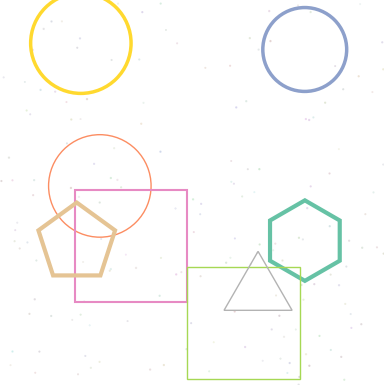[{"shape": "hexagon", "thickness": 3, "radius": 0.52, "center": [0.792, 0.375]}, {"shape": "circle", "thickness": 1, "radius": 0.67, "center": [0.259, 0.517]}, {"shape": "circle", "thickness": 2.5, "radius": 0.54, "center": [0.792, 0.871]}, {"shape": "square", "thickness": 1.5, "radius": 0.73, "center": [0.34, 0.361]}, {"shape": "square", "thickness": 1, "radius": 0.73, "center": [0.632, 0.161]}, {"shape": "circle", "thickness": 2.5, "radius": 0.65, "center": [0.21, 0.888]}, {"shape": "pentagon", "thickness": 3, "radius": 0.52, "center": [0.199, 0.369]}, {"shape": "triangle", "thickness": 1, "radius": 0.51, "center": [0.67, 0.245]}]